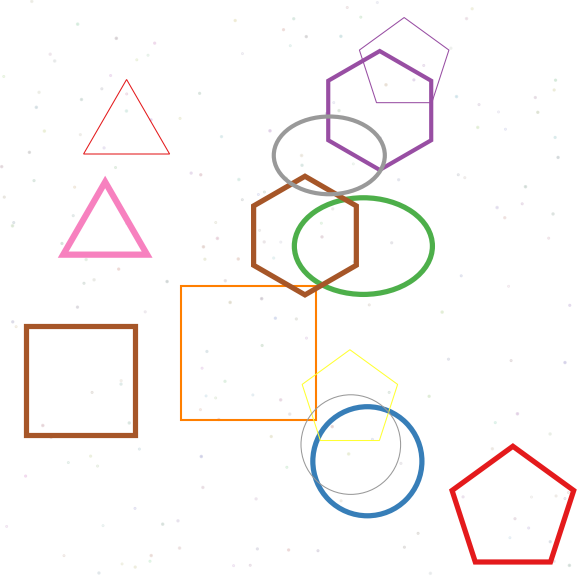[{"shape": "triangle", "thickness": 0.5, "radius": 0.43, "center": [0.219, 0.775]}, {"shape": "pentagon", "thickness": 2.5, "radius": 0.55, "center": [0.888, 0.116]}, {"shape": "circle", "thickness": 2.5, "radius": 0.47, "center": [0.636, 0.2]}, {"shape": "oval", "thickness": 2.5, "radius": 0.6, "center": [0.629, 0.573]}, {"shape": "hexagon", "thickness": 2, "radius": 0.51, "center": [0.658, 0.808]}, {"shape": "pentagon", "thickness": 0.5, "radius": 0.41, "center": [0.7, 0.887]}, {"shape": "square", "thickness": 1, "radius": 0.58, "center": [0.43, 0.388]}, {"shape": "pentagon", "thickness": 0.5, "radius": 0.43, "center": [0.606, 0.307]}, {"shape": "hexagon", "thickness": 2.5, "radius": 0.51, "center": [0.528, 0.591]}, {"shape": "square", "thickness": 2.5, "radius": 0.47, "center": [0.14, 0.34]}, {"shape": "triangle", "thickness": 3, "radius": 0.42, "center": [0.182, 0.6]}, {"shape": "oval", "thickness": 2, "radius": 0.48, "center": [0.57, 0.73]}, {"shape": "circle", "thickness": 0.5, "radius": 0.43, "center": [0.607, 0.229]}]